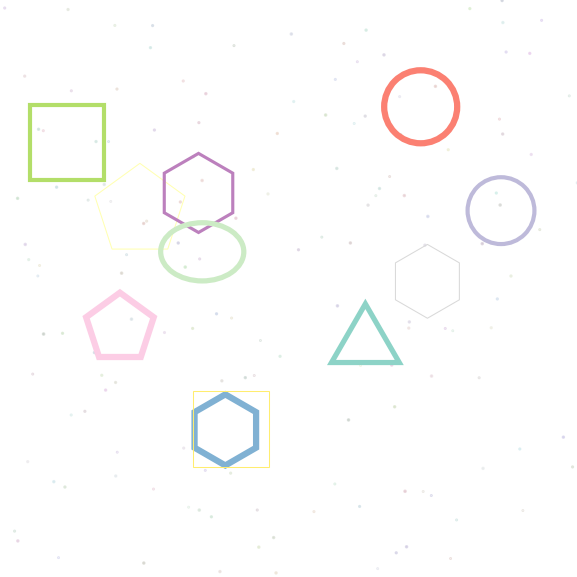[{"shape": "triangle", "thickness": 2.5, "radius": 0.34, "center": [0.633, 0.405]}, {"shape": "pentagon", "thickness": 0.5, "radius": 0.41, "center": [0.242, 0.634]}, {"shape": "circle", "thickness": 2, "radius": 0.29, "center": [0.868, 0.634]}, {"shape": "circle", "thickness": 3, "radius": 0.32, "center": [0.728, 0.814]}, {"shape": "hexagon", "thickness": 3, "radius": 0.31, "center": [0.39, 0.255]}, {"shape": "square", "thickness": 2, "radius": 0.32, "center": [0.116, 0.752]}, {"shape": "pentagon", "thickness": 3, "radius": 0.31, "center": [0.208, 0.431]}, {"shape": "hexagon", "thickness": 0.5, "radius": 0.32, "center": [0.74, 0.512]}, {"shape": "hexagon", "thickness": 1.5, "radius": 0.34, "center": [0.344, 0.665]}, {"shape": "oval", "thickness": 2.5, "radius": 0.36, "center": [0.35, 0.563]}, {"shape": "square", "thickness": 0.5, "radius": 0.33, "center": [0.4, 0.256]}]